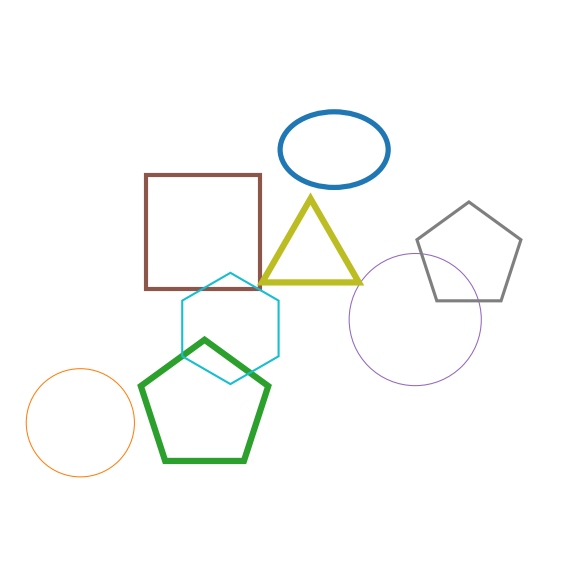[{"shape": "oval", "thickness": 2.5, "radius": 0.47, "center": [0.579, 0.74]}, {"shape": "circle", "thickness": 0.5, "radius": 0.47, "center": [0.139, 0.267]}, {"shape": "pentagon", "thickness": 3, "radius": 0.58, "center": [0.354, 0.295]}, {"shape": "circle", "thickness": 0.5, "radius": 0.57, "center": [0.719, 0.446]}, {"shape": "square", "thickness": 2, "radius": 0.49, "center": [0.351, 0.597]}, {"shape": "pentagon", "thickness": 1.5, "radius": 0.47, "center": [0.812, 0.555]}, {"shape": "triangle", "thickness": 3, "radius": 0.48, "center": [0.538, 0.558]}, {"shape": "hexagon", "thickness": 1, "radius": 0.48, "center": [0.399, 0.43]}]